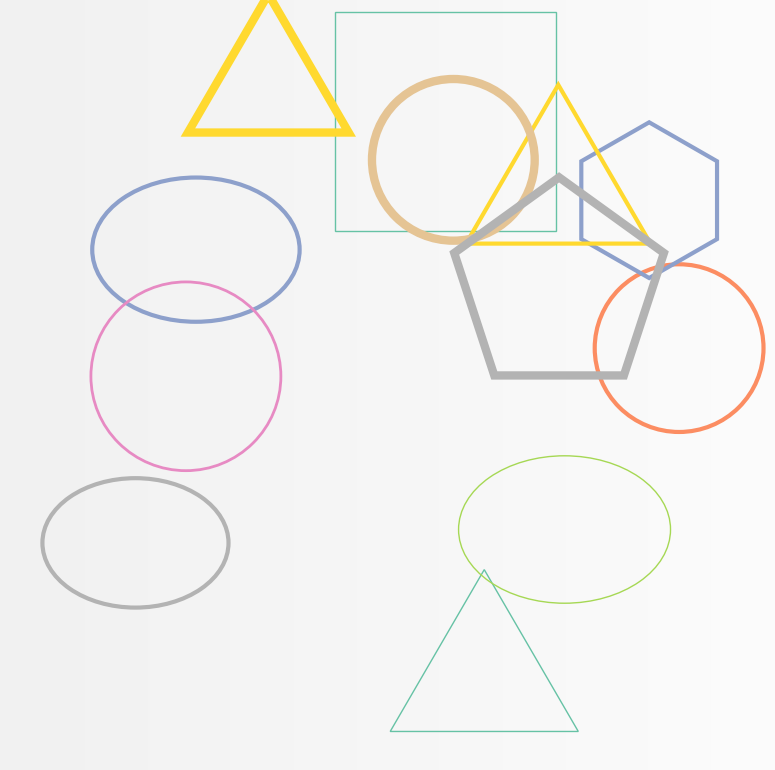[{"shape": "square", "thickness": 0.5, "radius": 0.71, "center": [0.575, 0.842]}, {"shape": "triangle", "thickness": 0.5, "radius": 0.7, "center": [0.625, 0.12]}, {"shape": "circle", "thickness": 1.5, "radius": 0.54, "center": [0.876, 0.548]}, {"shape": "oval", "thickness": 1.5, "radius": 0.67, "center": [0.253, 0.676]}, {"shape": "hexagon", "thickness": 1.5, "radius": 0.51, "center": [0.838, 0.74]}, {"shape": "circle", "thickness": 1, "radius": 0.61, "center": [0.24, 0.511]}, {"shape": "oval", "thickness": 0.5, "radius": 0.68, "center": [0.728, 0.312]}, {"shape": "triangle", "thickness": 1.5, "radius": 0.69, "center": [0.72, 0.752]}, {"shape": "triangle", "thickness": 3, "radius": 0.6, "center": [0.346, 0.888]}, {"shape": "circle", "thickness": 3, "radius": 0.52, "center": [0.585, 0.792]}, {"shape": "oval", "thickness": 1.5, "radius": 0.6, "center": [0.175, 0.295]}, {"shape": "pentagon", "thickness": 3, "radius": 0.71, "center": [0.721, 0.627]}]